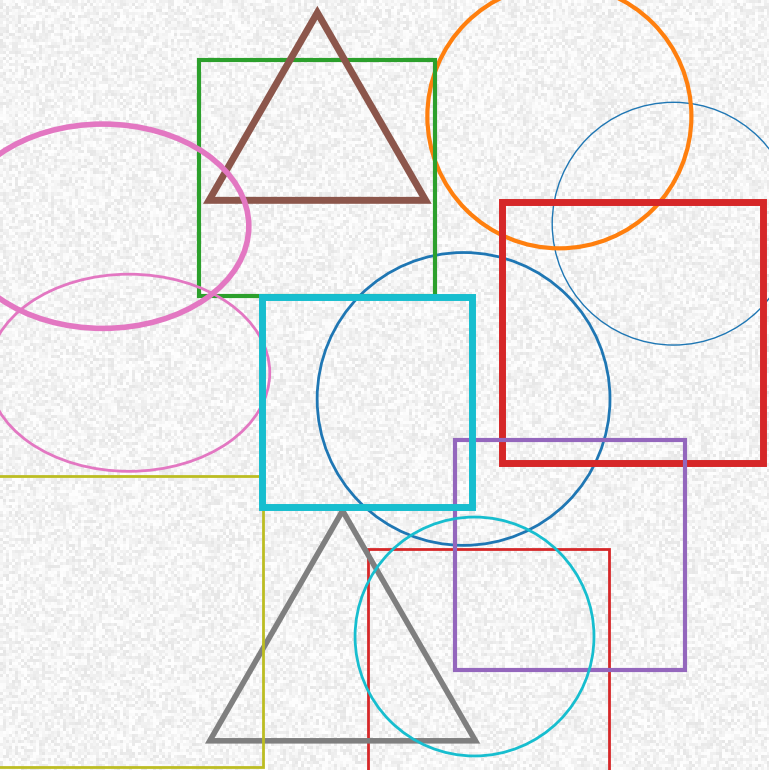[{"shape": "circle", "thickness": 1, "radius": 0.95, "center": [0.602, 0.482]}, {"shape": "circle", "thickness": 0.5, "radius": 0.79, "center": [0.875, 0.71]}, {"shape": "circle", "thickness": 1.5, "radius": 0.86, "center": [0.726, 0.849]}, {"shape": "square", "thickness": 1.5, "radius": 0.76, "center": [0.412, 0.769]}, {"shape": "square", "thickness": 1, "radius": 0.78, "center": [0.635, 0.131]}, {"shape": "square", "thickness": 2.5, "radius": 0.85, "center": [0.822, 0.568]}, {"shape": "square", "thickness": 1.5, "radius": 0.75, "center": [0.741, 0.279]}, {"shape": "triangle", "thickness": 2.5, "radius": 0.81, "center": [0.412, 0.821]}, {"shape": "oval", "thickness": 2, "radius": 0.95, "center": [0.134, 0.706]}, {"shape": "oval", "thickness": 1, "radius": 0.91, "center": [0.167, 0.516]}, {"shape": "triangle", "thickness": 2, "radius": 1.0, "center": [0.445, 0.138]}, {"shape": "square", "thickness": 1, "radius": 0.95, "center": [0.153, 0.193]}, {"shape": "square", "thickness": 2.5, "radius": 0.68, "center": [0.477, 0.478]}, {"shape": "circle", "thickness": 1, "radius": 0.78, "center": [0.616, 0.173]}]